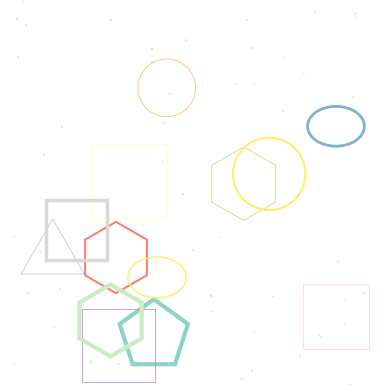[{"shape": "pentagon", "thickness": 3, "radius": 0.47, "center": [0.399, 0.129]}, {"shape": "square", "thickness": 0.5, "radius": 0.48, "center": [0.337, 0.53]}, {"shape": "triangle", "thickness": 0.5, "radius": 0.48, "center": [0.137, 0.336]}, {"shape": "hexagon", "thickness": 1.5, "radius": 0.46, "center": [0.301, 0.331]}, {"shape": "oval", "thickness": 2, "radius": 0.37, "center": [0.873, 0.672]}, {"shape": "circle", "thickness": 0.5, "radius": 0.38, "center": [0.433, 0.772]}, {"shape": "hexagon", "thickness": 0.5, "radius": 0.48, "center": [0.633, 0.523]}, {"shape": "square", "thickness": 0.5, "radius": 0.42, "center": [0.873, 0.177]}, {"shape": "square", "thickness": 2.5, "radius": 0.39, "center": [0.199, 0.401]}, {"shape": "square", "thickness": 0.5, "radius": 0.48, "center": [0.308, 0.103]}, {"shape": "hexagon", "thickness": 3, "radius": 0.47, "center": [0.287, 0.168]}, {"shape": "circle", "thickness": 1.5, "radius": 0.47, "center": [0.699, 0.548]}, {"shape": "oval", "thickness": 1, "radius": 0.38, "center": [0.408, 0.28]}]